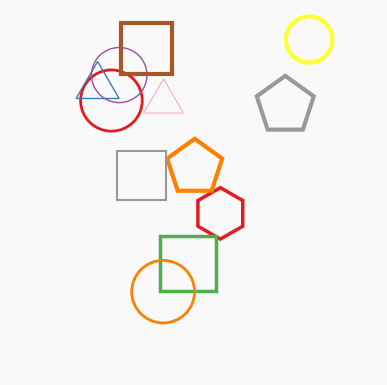[{"shape": "circle", "thickness": 2, "radius": 0.4, "center": [0.288, 0.739]}, {"shape": "hexagon", "thickness": 2.5, "radius": 0.33, "center": [0.569, 0.446]}, {"shape": "triangle", "thickness": 1, "radius": 0.32, "center": [0.252, 0.776]}, {"shape": "square", "thickness": 2.5, "radius": 0.36, "center": [0.485, 0.317]}, {"shape": "circle", "thickness": 1, "radius": 0.36, "center": [0.308, 0.805]}, {"shape": "pentagon", "thickness": 3, "radius": 0.37, "center": [0.502, 0.565]}, {"shape": "circle", "thickness": 2, "radius": 0.41, "center": [0.421, 0.242]}, {"shape": "circle", "thickness": 3, "radius": 0.3, "center": [0.798, 0.897]}, {"shape": "square", "thickness": 3, "radius": 0.33, "center": [0.379, 0.874]}, {"shape": "triangle", "thickness": 0.5, "radius": 0.3, "center": [0.422, 0.736]}, {"shape": "pentagon", "thickness": 3, "radius": 0.39, "center": [0.736, 0.726]}, {"shape": "square", "thickness": 1.5, "radius": 0.32, "center": [0.365, 0.545]}]